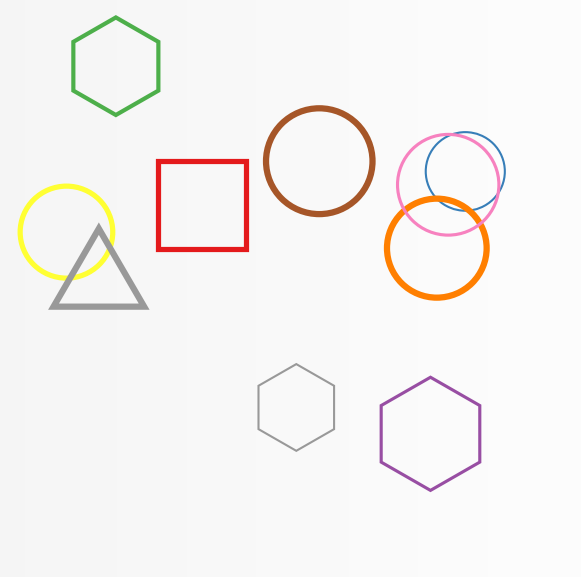[{"shape": "square", "thickness": 2.5, "radius": 0.38, "center": [0.348, 0.644]}, {"shape": "circle", "thickness": 1, "radius": 0.34, "center": [0.8, 0.702]}, {"shape": "hexagon", "thickness": 2, "radius": 0.42, "center": [0.199, 0.884]}, {"shape": "hexagon", "thickness": 1.5, "radius": 0.49, "center": [0.741, 0.248]}, {"shape": "circle", "thickness": 3, "radius": 0.43, "center": [0.752, 0.569]}, {"shape": "circle", "thickness": 2.5, "radius": 0.4, "center": [0.114, 0.597]}, {"shape": "circle", "thickness": 3, "radius": 0.46, "center": [0.549, 0.72]}, {"shape": "circle", "thickness": 1.5, "radius": 0.44, "center": [0.771, 0.679]}, {"shape": "hexagon", "thickness": 1, "radius": 0.38, "center": [0.51, 0.294]}, {"shape": "triangle", "thickness": 3, "radius": 0.45, "center": [0.17, 0.513]}]